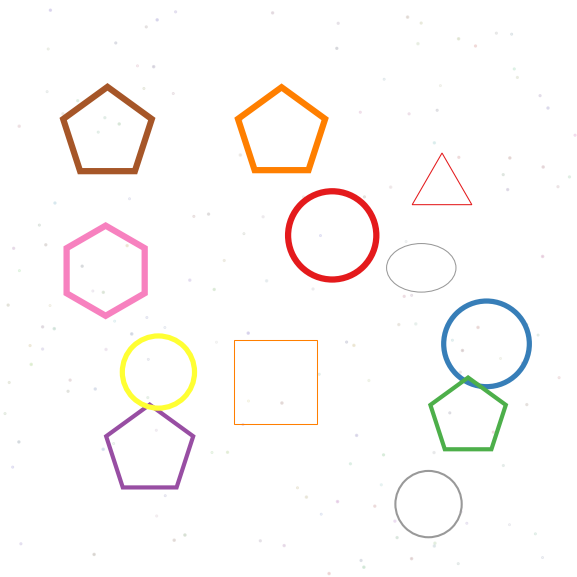[{"shape": "triangle", "thickness": 0.5, "radius": 0.3, "center": [0.765, 0.675]}, {"shape": "circle", "thickness": 3, "radius": 0.38, "center": [0.575, 0.592]}, {"shape": "circle", "thickness": 2.5, "radius": 0.37, "center": [0.842, 0.404]}, {"shape": "pentagon", "thickness": 2, "radius": 0.34, "center": [0.811, 0.277]}, {"shape": "pentagon", "thickness": 2, "radius": 0.4, "center": [0.259, 0.219]}, {"shape": "pentagon", "thickness": 3, "radius": 0.4, "center": [0.488, 0.769]}, {"shape": "square", "thickness": 0.5, "radius": 0.36, "center": [0.477, 0.337]}, {"shape": "circle", "thickness": 2.5, "radius": 0.31, "center": [0.274, 0.355]}, {"shape": "pentagon", "thickness": 3, "radius": 0.4, "center": [0.186, 0.768]}, {"shape": "hexagon", "thickness": 3, "radius": 0.39, "center": [0.183, 0.53]}, {"shape": "oval", "thickness": 0.5, "radius": 0.3, "center": [0.729, 0.535]}, {"shape": "circle", "thickness": 1, "radius": 0.29, "center": [0.742, 0.126]}]